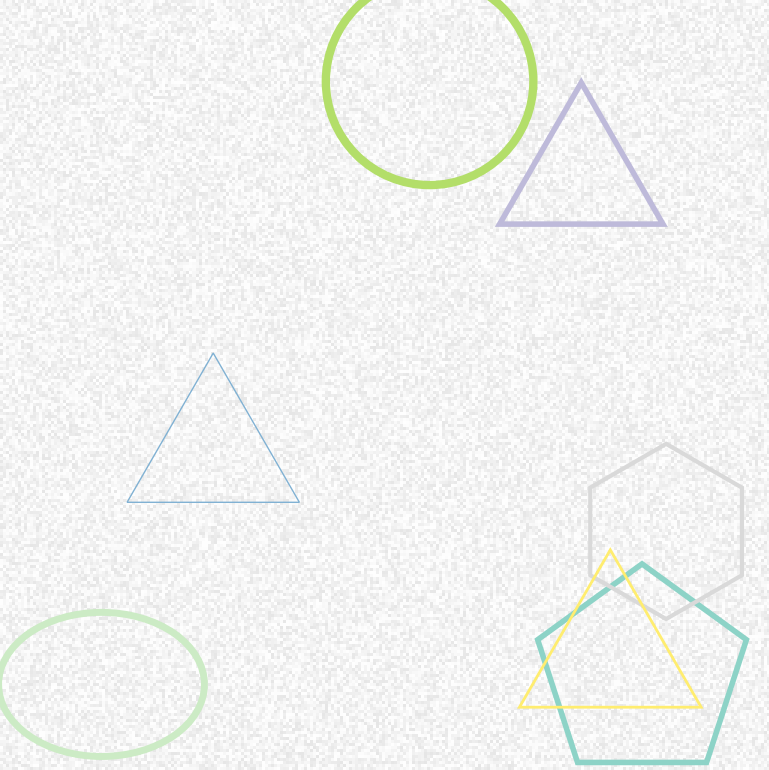[{"shape": "pentagon", "thickness": 2, "radius": 0.71, "center": [0.834, 0.125]}, {"shape": "triangle", "thickness": 2, "radius": 0.61, "center": [0.755, 0.77]}, {"shape": "triangle", "thickness": 0.5, "radius": 0.65, "center": [0.277, 0.412]}, {"shape": "circle", "thickness": 3, "radius": 0.67, "center": [0.558, 0.894]}, {"shape": "hexagon", "thickness": 1.5, "radius": 0.57, "center": [0.865, 0.31]}, {"shape": "oval", "thickness": 2.5, "radius": 0.67, "center": [0.132, 0.111]}, {"shape": "triangle", "thickness": 1, "radius": 0.68, "center": [0.793, 0.15]}]